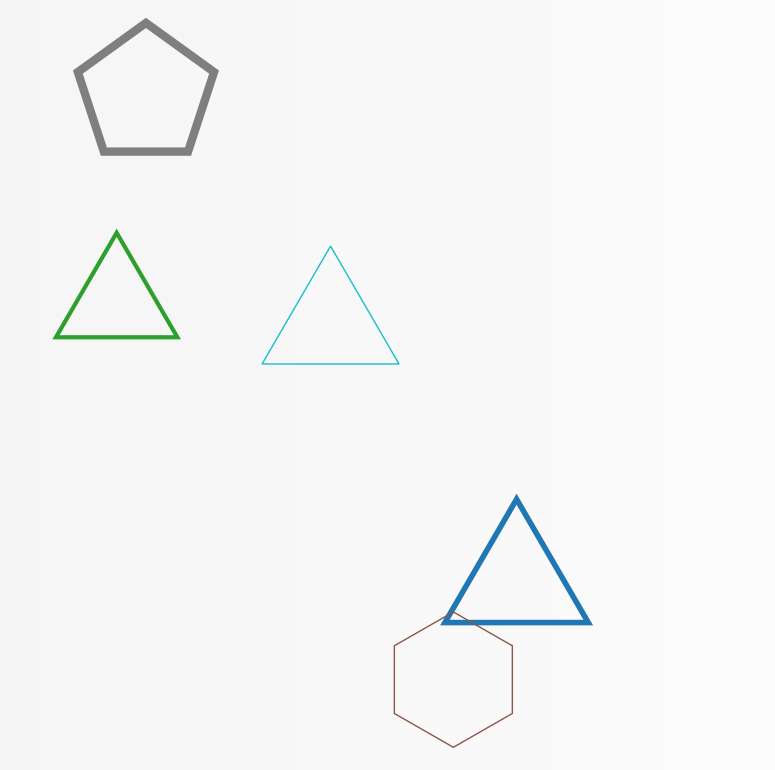[{"shape": "triangle", "thickness": 2, "radius": 0.53, "center": [0.667, 0.245]}, {"shape": "triangle", "thickness": 1.5, "radius": 0.45, "center": [0.151, 0.607]}, {"shape": "hexagon", "thickness": 0.5, "radius": 0.44, "center": [0.585, 0.117]}, {"shape": "pentagon", "thickness": 3, "radius": 0.46, "center": [0.188, 0.878]}, {"shape": "triangle", "thickness": 0.5, "radius": 0.51, "center": [0.427, 0.578]}]